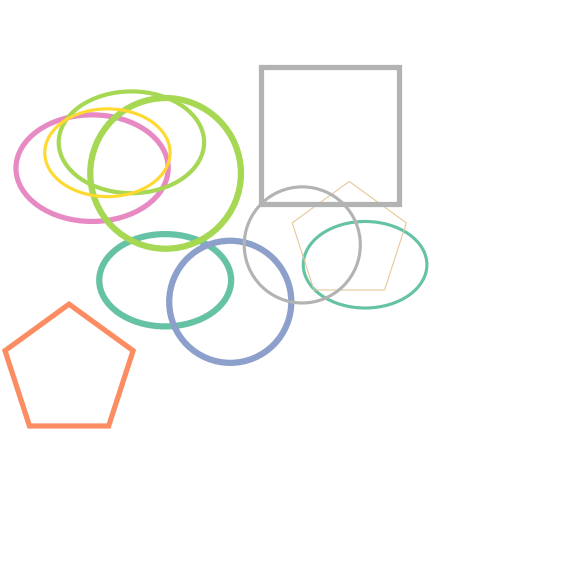[{"shape": "oval", "thickness": 3, "radius": 0.57, "center": [0.286, 0.514]}, {"shape": "oval", "thickness": 1.5, "radius": 0.54, "center": [0.632, 0.541]}, {"shape": "pentagon", "thickness": 2.5, "radius": 0.58, "center": [0.12, 0.356]}, {"shape": "circle", "thickness": 3, "radius": 0.53, "center": [0.399, 0.477]}, {"shape": "oval", "thickness": 2.5, "radius": 0.66, "center": [0.159, 0.708]}, {"shape": "oval", "thickness": 2, "radius": 0.63, "center": [0.228, 0.753]}, {"shape": "circle", "thickness": 3, "radius": 0.65, "center": [0.287, 0.699]}, {"shape": "oval", "thickness": 1.5, "radius": 0.54, "center": [0.186, 0.735]}, {"shape": "pentagon", "thickness": 0.5, "radius": 0.52, "center": [0.605, 0.581]}, {"shape": "square", "thickness": 2.5, "radius": 0.6, "center": [0.572, 0.765]}, {"shape": "circle", "thickness": 1.5, "radius": 0.5, "center": [0.523, 0.575]}]